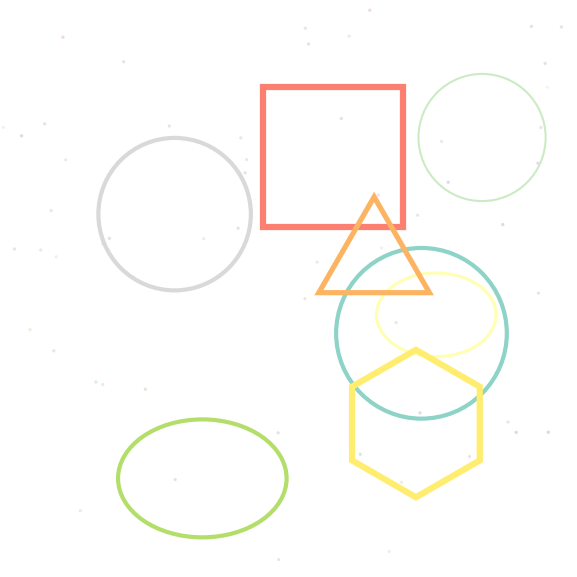[{"shape": "circle", "thickness": 2, "radius": 0.74, "center": [0.73, 0.422]}, {"shape": "oval", "thickness": 1.5, "radius": 0.52, "center": [0.755, 0.454]}, {"shape": "square", "thickness": 3, "radius": 0.6, "center": [0.576, 0.727]}, {"shape": "triangle", "thickness": 2.5, "radius": 0.55, "center": [0.648, 0.548]}, {"shape": "oval", "thickness": 2, "radius": 0.73, "center": [0.35, 0.171]}, {"shape": "circle", "thickness": 2, "radius": 0.66, "center": [0.302, 0.628]}, {"shape": "circle", "thickness": 1, "radius": 0.55, "center": [0.835, 0.761]}, {"shape": "hexagon", "thickness": 3, "radius": 0.64, "center": [0.72, 0.266]}]